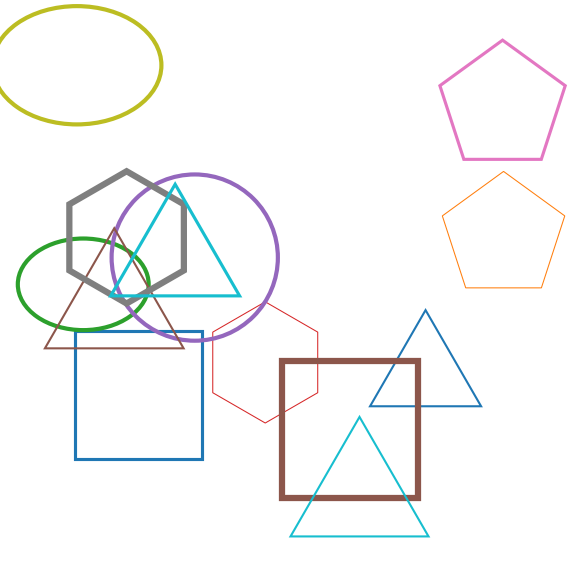[{"shape": "square", "thickness": 1.5, "radius": 0.55, "center": [0.24, 0.315]}, {"shape": "triangle", "thickness": 1, "radius": 0.56, "center": [0.737, 0.351]}, {"shape": "pentagon", "thickness": 0.5, "radius": 0.56, "center": [0.872, 0.591]}, {"shape": "oval", "thickness": 2, "radius": 0.57, "center": [0.144, 0.507]}, {"shape": "hexagon", "thickness": 0.5, "radius": 0.52, "center": [0.459, 0.372]}, {"shape": "circle", "thickness": 2, "radius": 0.72, "center": [0.337, 0.553]}, {"shape": "square", "thickness": 3, "radius": 0.59, "center": [0.606, 0.255]}, {"shape": "triangle", "thickness": 1, "radius": 0.69, "center": [0.198, 0.465]}, {"shape": "pentagon", "thickness": 1.5, "radius": 0.57, "center": [0.87, 0.816]}, {"shape": "hexagon", "thickness": 3, "radius": 0.57, "center": [0.219, 0.588]}, {"shape": "oval", "thickness": 2, "radius": 0.73, "center": [0.133, 0.886]}, {"shape": "triangle", "thickness": 1.5, "radius": 0.64, "center": [0.303, 0.551]}, {"shape": "triangle", "thickness": 1, "radius": 0.69, "center": [0.623, 0.139]}]